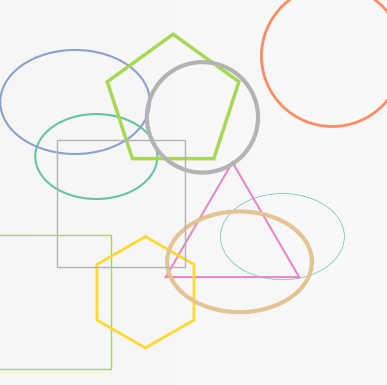[{"shape": "oval", "thickness": 0.5, "radius": 0.8, "center": [0.729, 0.385]}, {"shape": "oval", "thickness": 1.5, "radius": 0.79, "center": [0.249, 0.593]}, {"shape": "circle", "thickness": 2, "radius": 0.91, "center": [0.858, 0.854]}, {"shape": "oval", "thickness": 1.5, "radius": 0.97, "center": [0.194, 0.735]}, {"shape": "triangle", "thickness": 1.5, "radius": 0.99, "center": [0.6, 0.38]}, {"shape": "square", "thickness": 1, "radius": 0.87, "center": [0.114, 0.216]}, {"shape": "pentagon", "thickness": 2.5, "radius": 0.89, "center": [0.447, 0.732]}, {"shape": "hexagon", "thickness": 2, "radius": 0.72, "center": [0.375, 0.241]}, {"shape": "oval", "thickness": 3, "radius": 0.93, "center": [0.618, 0.32]}, {"shape": "square", "thickness": 1, "radius": 0.82, "center": [0.312, 0.471]}, {"shape": "circle", "thickness": 3, "radius": 0.72, "center": [0.522, 0.695]}]